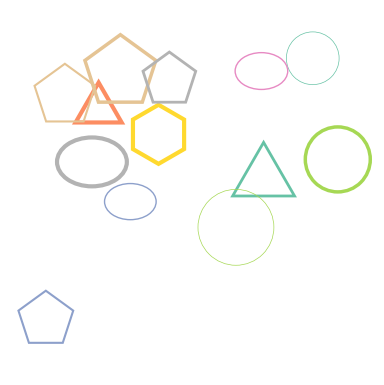[{"shape": "triangle", "thickness": 2, "radius": 0.46, "center": [0.685, 0.537]}, {"shape": "circle", "thickness": 0.5, "radius": 0.34, "center": [0.812, 0.849]}, {"shape": "triangle", "thickness": 3, "radius": 0.35, "center": [0.256, 0.716]}, {"shape": "oval", "thickness": 1, "radius": 0.34, "center": [0.339, 0.476]}, {"shape": "pentagon", "thickness": 1.5, "radius": 0.37, "center": [0.119, 0.17]}, {"shape": "oval", "thickness": 1, "radius": 0.34, "center": [0.679, 0.815]}, {"shape": "circle", "thickness": 0.5, "radius": 0.49, "center": [0.613, 0.41]}, {"shape": "circle", "thickness": 2.5, "radius": 0.42, "center": [0.877, 0.586]}, {"shape": "hexagon", "thickness": 3, "radius": 0.38, "center": [0.412, 0.651]}, {"shape": "pentagon", "thickness": 1.5, "radius": 0.41, "center": [0.168, 0.752]}, {"shape": "pentagon", "thickness": 2.5, "radius": 0.48, "center": [0.313, 0.813]}, {"shape": "pentagon", "thickness": 2, "radius": 0.36, "center": [0.44, 0.793]}, {"shape": "oval", "thickness": 3, "radius": 0.45, "center": [0.239, 0.579]}]